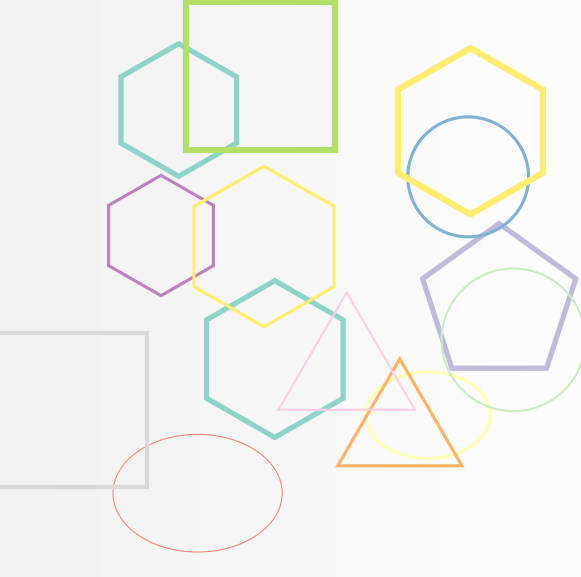[{"shape": "hexagon", "thickness": 2.5, "radius": 0.57, "center": [0.308, 0.809]}, {"shape": "hexagon", "thickness": 2.5, "radius": 0.68, "center": [0.473, 0.377]}, {"shape": "oval", "thickness": 1.5, "radius": 0.54, "center": [0.736, 0.28]}, {"shape": "pentagon", "thickness": 2.5, "radius": 0.69, "center": [0.859, 0.474]}, {"shape": "oval", "thickness": 0.5, "radius": 0.73, "center": [0.34, 0.145]}, {"shape": "circle", "thickness": 1.5, "radius": 0.52, "center": [0.806, 0.693]}, {"shape": "triangle", "thickness": 1.5, "radius": 0.62, "center": [0.688, 0.254]}, {"shape": "square", "thickness": 3, "radius": 0.64, "center": [0.448, 0.868]}, {"shape": "triangle", "thickness": 1, "radius": 0.68, "center": [0.596, 0.357]}, {"shape": "square", "thickness": 2, "radius": 0.67, "center": [0.119, 0.29]}, {"shape": "hexagon", "thickness": 1.5, "radius": 0.52, "center": [0.277, 0.591]}, {"shape": "circle", "thickness": 1, "radius": 0.62, "center": [0.883, 0.411]}, {"shape": "hexagon", "thickness": 3, "radius": 0.72, "center": [0.809, 0.772]}, {"shape": "hexagon", "thickness": 1.5, "radius": 0.7, "center": [0.454, 0.572]}]